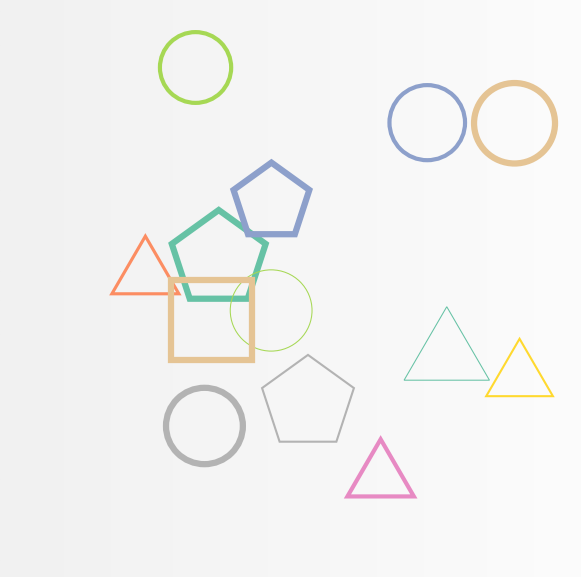[{"shape": "pentagon", "thickness": 3, "radius": 0.42, "center": [0.376, 0.551]}, {"shape": "triangle", "thickness": 0.5, "radius": 0.42, "center": [0.769, 0.383]}, {"shape": "triangle", "thickness": 1.5, "radius": 0.33, "center": [0.25, 0.524]}, {"shape": "circle", "thickness": 2, "radius": 0.33, "center": [0.735, 0.787]}, {"shape": "pentagon", "thickness": 3, "radius": 0.34, "center": [0.467, 0.649]}, {"shape": "triangle", "thickness": 2, "radius": 0.33, "center": [0.655, 0.173]}, {"shape": "circle", "thickness": 0.5, "radius": 0.35, "center": [0.466, 0.462]}, {"shape": "circle", "thickness": 2, "radius": 0.31, "center": [0.336, 0.882]}, {"shape": "triangle", "thickness": 1, "radius": 0.33, "center": [0.894, 0.346]}, {"shape": "square", "thickness": 3, "radius": 0.35, "center": [0.364, 0.445]}, {"shape": "circle", "thickness": 3, "radius": 0.35, "center": [0.885, 0.786]}, {"shape": "circle", "thickness": 3, "radius": 0.33, "center": [0.352, 0.261]}, {"shape": "pentagon", "thickness": 1, "radius": 0.42, "center": [0.53, 0.301]}]